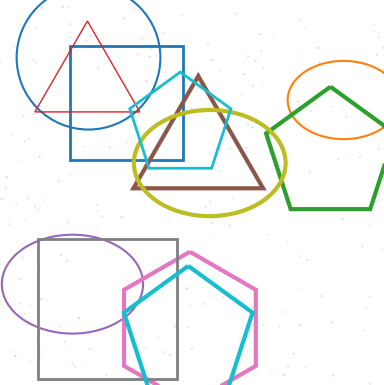[{"shape": "square", "thickness": 2, "radius": 0.74, "center": [0.329, 0.732]}, {"shape": "circle", "thickness": 1.5, "radius": 0.93, "center": [0.23, 0.85]}, {"shape": "oval", "thickness": 1.5, "radius": 0.73, "center": [0.892, 0.74]}, {"shape": "pentagon", "thickness": 3, "radius": 0.88, "center": [0.858, 0.599]}, {"shape": "triangle", "thickness": 1, "radius": 0.79, "center": [0.227, 0.788]}, {"shape": "oval", "thickness": 1.5, "radius": 0.92, "center": [0.188, 0.262]}, {"shape": "triangle", "thickness": 3, "radius": 0.97, "center": [0.515, 0.608]}, {"shape": "hexagon", "thickness": 3, "radius": 0.99, "center": [0.493, 0.148]}, {"shape": "square", "thickness": 2, "radius": 0.91, "center": [0.279, 0.198]}, {"shape": "oval", "thickness": 3, "radius": 0.98, "center": [0.545, 0.576]}, {"shape": "pentagon", "thickness": 3, "radius": 0.88, "center": [0.489, 0.134]}, {"shape": "pentagon", "thickness": 2, "radius": 0.69, "center": [0.468, 0.675]}]